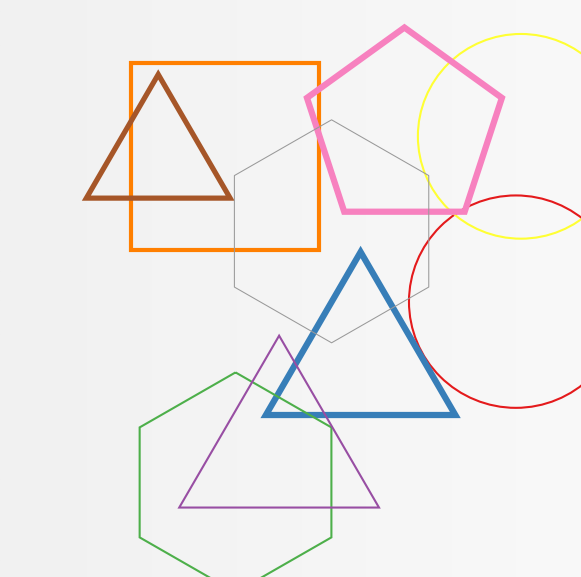[{"shape": "circle", "thickness": 1, "radius": 0.92, "center": [0.888, 0.477]}, {"shape": "triangle", "thickness": 3, "radius": 0.94, "center": [0.62, 0.375]}, {"shape": "hexagon", "thickness": 1, "radius": 0.95, "center": [0.405, 0.164]}, {"shape": "triangle", "thickness": 1, "radius": 0.99, "center": [0.48, 0.219]}, {"shape": "square", "thickness": 2, "radius": 0.81, "center": [0.388, 0.728]}, {"shape": "circle", "thickness": 1, "radius": 0.89, "center": [0.896, 0.763]}, {"shape": "triangle", "thickness": 2.5, "radius": 0.71, "center": [0.272, 0.727]}, {"shape": "pentagon", "thickness": 3, "radius": 0.88, "center": [0.696, 0.775]}, {"shape": "hexagon", "thickness": 0.5, "radius": 0.97, "center": [0.57, 0.599]}]